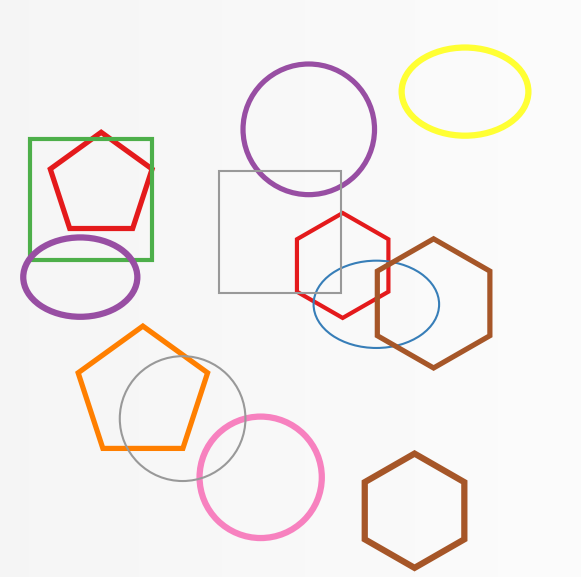[{"shape": "hexagon", "thickness": 2, "radius": 0.45, "center": [0.59, 0.539]}, {"shape": "pentagon", "thickness": 2.5, "radius": 0.46, "center": [0.174, 0.678]}, {"shape": "oval", "thickness": 1, "radius": 0.54, "center": [0.647, 0.472]}, {"shape": "square", "thickness": 2, "radius": 0.52, "center": [0.157, 0.654]}, {"shape": "circle", "thickness": 2.5, "radius": 0.57, "center": [0.531, 0.775]}, {"shape": "oval", "thickness": 3, "radius": 0.49, "center": [0.138, 0.519]}, {"shape": "pentagon", "thickness": 2.5, "radius": 0.59, "center": [0.246, 0.317]}, {"shape": "oval", "thickness": 3, "radius": 0.55, "center": [0.8, 0.841]}, {"shape": "hexagon", "thickness": 2.5, "radius": 0.56, "center": [0.746, 0.474]}, {"shape": "hexagon", "thickness": 3, "radius": 0.49, "center": [0.713, 0.115]}, {"shape": "circle", "thickness": 3, "radius": 0.53, "center": [0.448, 0.173]}, {"shape": "circle", "thickness": 1, "radius": 0.54, "center": [0.314, 0.274]}, {"shape": "square", "thickness": 1, "radius": 0.53, "center": [0.482, 0.597]}]